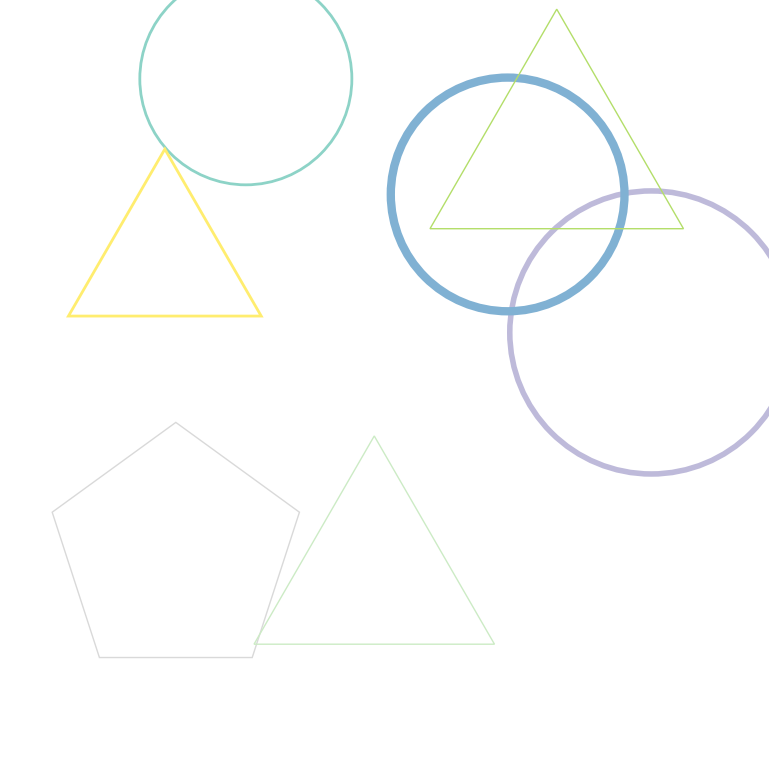[{"shape": "circle", "thickness": 1, "radius": 0.69, "center": [0.319, 0.898]}, {"shape": "circle", "thickness": 2, "radius": 0.92, "center": [0.846, 0.568]}, {"shape": "circle", "thickness": 3, "radius": 0.76, "center": [0.659, 0.747]}, {"shape": "triangle", "thickness": 0.5, "radius": 0.95, "center": [0.723, 0.798]}, {"shape": "pentagon", "thickness": 0.5, "radius": 0.84, "center": [0.228, 0.283]}, {"shape": "triangle", "thickness": 0.5, "radius": 0.9, "center": [0.486, 0.254]}, {"shape": "triangle", "thickness": 1, "radius": 0.72, "center": [0.214, 0.662]}]